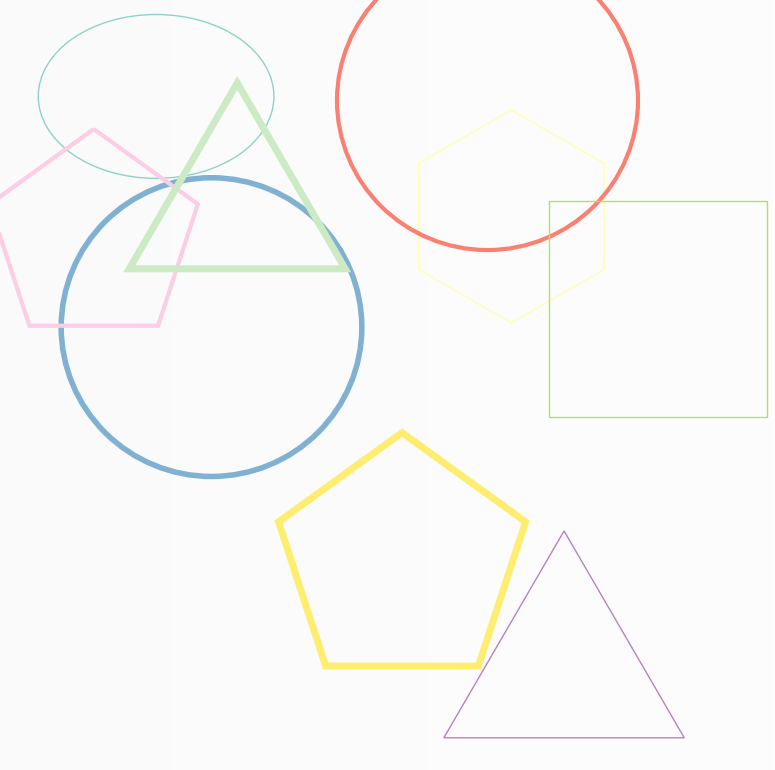[{"shape": "oval", "thickness": 0.5, "radius": 0.76, "center": [0.201, 0.875]}, {"shape": "hexagon", "thickness": 0.5, "radius": 0.69, "center": [0.66, 0.719]}, {"shape": "circle", "thickness": 1.5, "radius": 0.97, "center": [0.629, 0.869]}, {"shape": "circle", "thickness": 2, "radius": 0.97, "center": [0.273, 0.575]}, {"shape": "square", "thickness": 0.5, "radius": 0.7, "center": [0.849, 0.599]}, {"shape": "pentagon", "thickness": 1.5, "radius": 0.71, "center": [0.121, 0.691]}, {"shape": "triangle", "thickness": 0.5, "radius": 0.9, "center": [0.728, 0.131]}, {"shape": "triangle", "thickness": 2.5, "radius": 0.8, "center": [0.306, 0.731]}, {"shape": "pentagon", "thickness": 2.5, "radius": 0.84, "center": [0.519, 0.271]}]